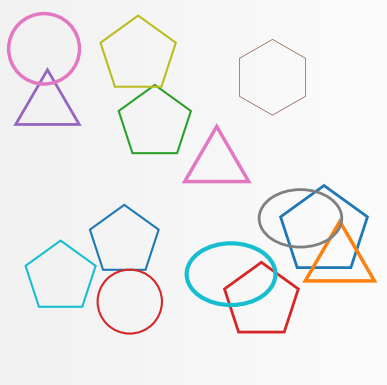[{"shape": "pentagon", "thickness": 1.5, "radius": 0.47, "center": [0.321, 0.375]}, {"shape": "pentagon", "thickness": 2, "radius": 0.59, "center": [0.836, 0.4]}, {"shape": "triangle", "thickness": 2.5, "radius": 0.51, "center": [0.877, 0.322]}, {"shape": "pentagon", "thickness": 1.5, "radius": 0.49, "center": [0.399, 0.681]}, {"shape": "pentagon", "thickness": 2, "radius": 0.5, "center": [0.675, 0.218]}, {"shape": "circle", "thickness": 1.5, "radius": 0.42, "center": [0.335, 0.217]}, {"shape": "triangle", "thickness": 2, "radius": 0.47, "center": [0.122, 0.724]}, {"shape": "hexagon", "thickness": 0.5, "radius": 0.49, "center": [0.703, 0.799]}, {"shape": "triangle", "thickness": 2.5, "radius": 0.48, "center": [0.559, 0.576]}, {"shape": "circle", "thickness": 2.5, "radius": 0.46, "center": [0.114, 0.873]}, {"shape": "oval", "thickness": 2, "radius": 0.53, "center": [0.775, 0.433]}, {"shape": "pentagon", "thickness": 1.5, "radius": 0.51, "center": [0.357, 0.857]}, {"shape": "pentagon", "thickness": 1.5, "radius": 0.48, "center": [0.156, 0.28]}, {"shape": "oval", "thickness": 3, "radius": 0.57, "center": [0.596, 0.288]}]